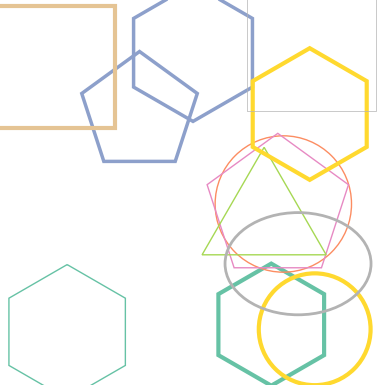[{"shape": "hexagon", "thickness": 3, "radius": 0.79, "center": [0.705, 0.157]}, {"shape": "hexagon", "thickness": 1, "radius": 0.87, "center": [0.174, 0.138]}, {"shape": "circle", "thickness": 1, "radius": 0.89, "center": [0.736, 0.47]}, {"shape": "pentagon", "thickness": 2.5, "radius": 0.79, "center": [0.362, 0.708]}, {"shape": "hexagon", "thickness": 2.5, "radius": 0.89, "center": [0.501, 0.863]}, {"shape": "pentagon", "thickness": 1, "radius": 0.97, "center": [0.722, 0.461]}, {"shape": "triangle", "thickness": 1, "radius": 0.93, "center": [0.686, 0.431]}, {"shape": "circle", "thickness": 3, "radius": 0.73, "center": [0.817, 0.145]}, {"shape": "hexagon", "thickness": 3, "radius": 0.85, "center": [0.804, 0.704]}, {"shape": "square", "thickness": 3, "radius": 0.79, "center": [0.141, 0.826]}, {"shape": "oval", "thickness": 2, "radius": 0.95, "center": [0.774, 0.315]}, {"shape": "square", "thickness": 0.5, "radius": 0.84, "center": [0.808, 0.879]}]